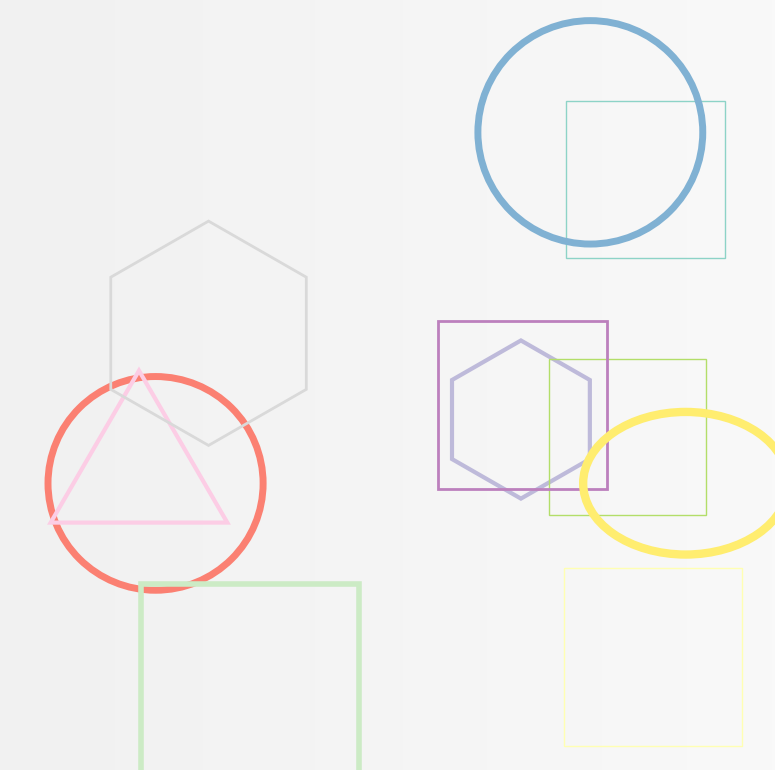[{"shape": "square", "thickness": 0.5, "radius": 0.51, "center": [0.833, 0.767]}, {"shape": "square", "thickness": 0.5, "radius": 0.58, "center": [0.842, 0.147]}, {"shape": "hexagon", "thickness": 1.5, "radius": 0.51, "center": [0.672, 0.455]}, {"shape": "circle", "thickness": 2.5, "radius": 0.69, "center": [0.201, 0.372]}, {"shape": "circle", "thickness": 2.5, "radius": 0.73, "center": [0.762, 0.828]}, {"shape": "square", "thickness": 0.5, "radius": 0.51, "center": [0.81, 0.432]}, {"shape": "triangle", "thickness": 1.5, "radius": 0.66, "center": [0.179, 0.387]}, {"shape": "hexagon", "thickness": 1, "radius": 0.73, "center": [0.269, 0.567]}, {"shape": "square", "thickness": 1, "radius": 0.55, "center": [0.674, 0.474]}, {"shape": "square", "thickness": 2, "radius": 0.7, "center": [0.323, 0.101]}, {"shape": "oval", "thickness": 3, "radius": 0.66, "center": [0.885, 0.372]}]